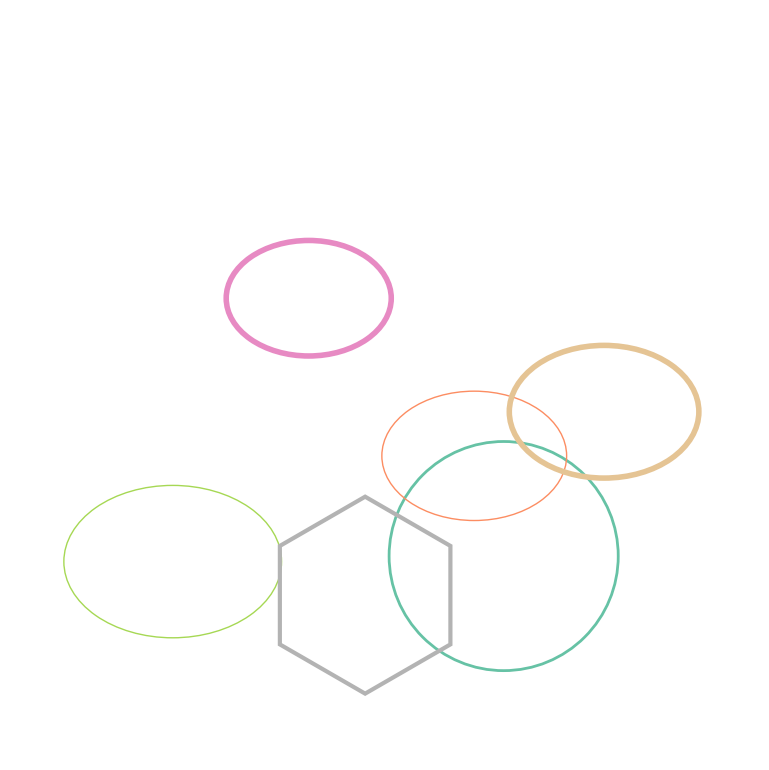[{"shape": "circle", "thickness": 1, "radius": 0.74, "center": [0.654, 0.278]}, {"shape": "oval", "thickness": 0.5, "radius": 0.6, "center": [0.616, 0.408]}, {"shape": "oval", "thickness": 2, "radius": 0.54, "center": [0.401, 0.613]}, {"shape": "oval", "thickness": 0.5, "radius": 0.71, "center": [0.224, 0.271]}, {"shape": "oval", "thickness": 2, "radius": 0.62, "center": [0.785, 0.465]}, {"shape": "hexagon", "thickness": 1.5, "radius": 0.64, "center": [0.474, 0.227]}]